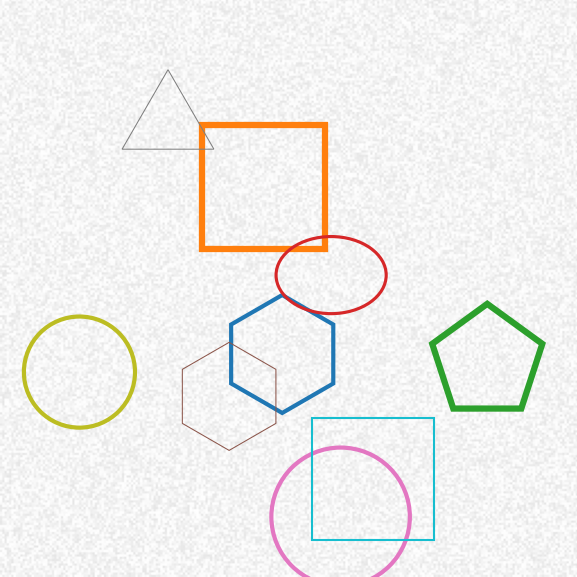[{"shape": "hexagon", "thickness": 2, "radius": 0.51, "center": [0.489, 0.386]}, {"shape": "square", "thickness": 3, "radius": 0.53, "center": [0.456, 0.676]}, {"shape": "pentagon", "thickness": 3, "radius": 0.5, "center": [0.844, 0.373]}, {"shape": "oval", "thickness": 1.5, "radius": 0.48, "center": [0.573, 0.523]}, {"shape": "hexagon", "thickness": 0.5, "radius": 0.47, "center": [0.397, 0.313]}, {"shape": "circle", "thickness": 2, "radius": 0.6, "center": [0.59, 0.104]}, {"shape": "triangle", "thickness": 0.5, "radius": 0.46, "center": [0.291, 0.787]}, {"shape": "circle", "thickness": 2, "radius": 0.48, "center": [0.138, 0.355]}, {"shape": "square", "thickness": 1, "radius": 0.53, "center": [0.646, 0.17]}]